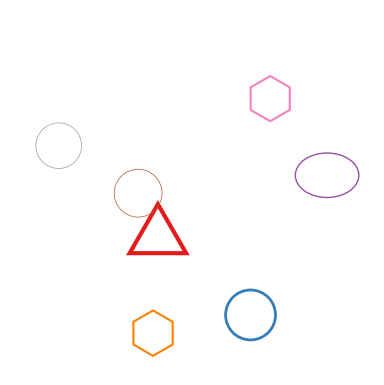[{"shape": "triangle", "thickness": 3, "radius": 0.42, "center": [0.41, 0.385]}, {"shape": "circle", "thickness": 2, "radius": 0.32, "center": [0.651, 0.182]}, {"shape": "oval", "thickness": 1, "radius": 0.41, "center": [0.85, 0.545]}, {"shape": "hexagon", "thickness": 1.5, "radius": 0.29, "center": [0.397, 0.135]}, {"shape": "circle", "thickness": 0.5, "radius": 0.31, "center": [0.359, 0.498]}, {"shape": "hexagon", "thickness": 1.5, "radius": 0.29, "center": [0.702, 0.744]}, {"shape": "circle", "thickness": 0.5, "radius": 0.3, "center": [0.153, 0.622]}]